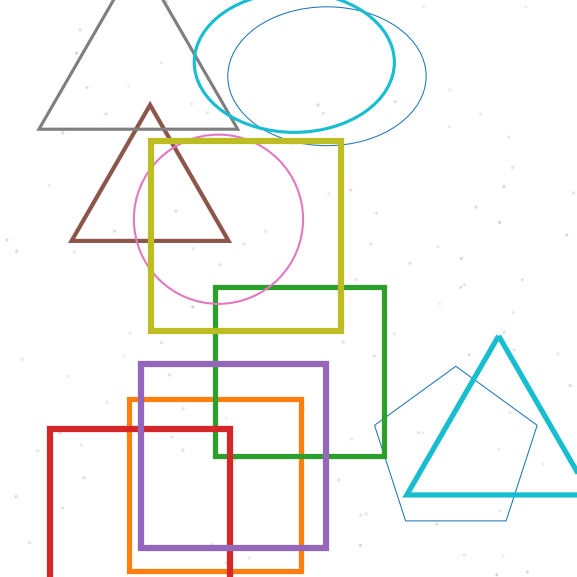[{"shape": "pentagon", "thickness": 0.5, "radius": 0.74, "center": [0.789, 0.217]}, {"shape": "oval", "thickness": 0.5, "radius": 0.86, "center": [0.566, 0.867]}, {"shape": "square", "thickness": 2.5, "radius": 0.74, "center": [0.372, 0.159]}, {"shape": "square", "thickness": 2.5, "radius": 0.73, "center": [0.519, 0.356]}, {"shape": "square", "thickness": 3, "radius": 0.78, "center": [0.243, 0.101]}, {"shape": "square", "thickness": 3, "radius": 0.8, "center": [0.404, 0.209]}, {"shape": "triangle", "thickness": 2, "radius": 0.78, "center": [0.26, 0.66]}, {"shape": "circle", "thickness": 1, "radius": 0.73, "center": [0.378, 0.619]}, {"shape": "triangle", "thickness": 1.5, "radius": 0.99, "center": [0.24, 0.875]}, {"shape": "square", "thickness": 3, "radius": 0.82, "center": [0.426, 0.591]}, {"shape": "oval", "thickness": 1.5, "radius": 0.87, "center": [0.51, 0.891]}, {"shape": "triangle", "thickness": 2.5, "radius": 0.92, "center": [0.863, 0.234]}]